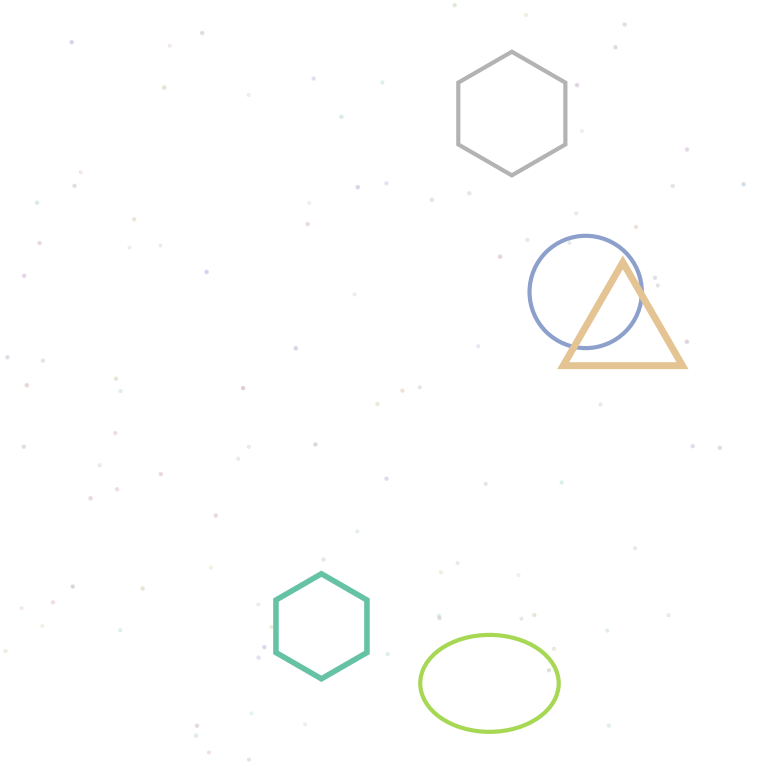[{"shape": "hexagon", "thickness": 2, "radius": 0.34, "center": [0.417, 0.187]}, {"shape": "circle", "thickness": 1.5, "radius": 0.36, "center": [0.761, 0.621]}, {"shape": "oval", "thickness": 1.5, "radius": 0.45, "center": [0.636, 0.113]}, {"shape": "triangle", "thickness": 2.5, "radius": 0.45, "center": [0.809, 0.57]}, {"shape": "hexagon", "thickness": 1.5, "radius": 0.4, "center": [0.665, 0.853]}]